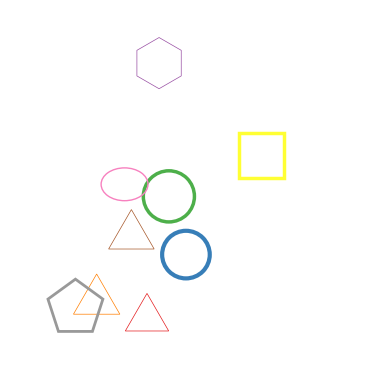[{"shape": "triangle", "thickness": 0.5, "radius": 0.33, "center": [0.382, 0.173]}, {"shape": "circle", "thickness": 3, "radius": 0.31, "center": [0.483, 0.339]}, {"shape": "circle", "thickness": 2.5, "radius": 0.33, "center": [0.439, 0.49]}, {"shape": "hexagon", "thickness": 0.5, "radius": 0.33, "center": [0.413, 0.836]}, {"shape": "triangle", "thickness": 0.5, "radius": 0.35, "center": [0.251, 0.219]}, {"shape": "square", "thickness": 2.5, "radius": 0.29, "center": [0.679, 0.596]}, {"shape": "triangle", "thickness": 0.5, "radius": 0.34, "center": [0.341, 0.387]}, {"shape": "oval", "thickness": 1, "radius": 0.3, "center": [0.324, 0.521]}, {"shape": "pentagon", "thickness": 2, "radius": 0.38, "center": [0.196, 0.2]}]